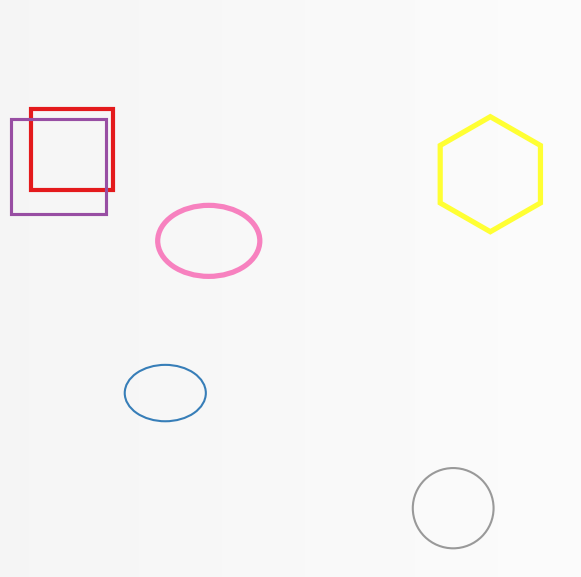[{"shape": "square", "thickness": 2, "radius": 0.35, "center": [0.124, 0.741]}, {"shape": "oval", "thickness": 1, "radius": 0.35, "center": [0.284, 0.319]}, {"shape": "square", "thickness": 1.5, "radius": 0.41, "center": [0.101, 0.711]}, {"shape": "hexagon", "thickness": 2.5, "radius": 0.5, "center": [0.844, 0.697]}, {"shape": "oval", "thickness": 2.5, "radius": 0.44, "center": [0.359, 0.582]}, {"shape": "circle", "thickness": 1, "radius": 0.35, "center": [0.78, 0.119]}]